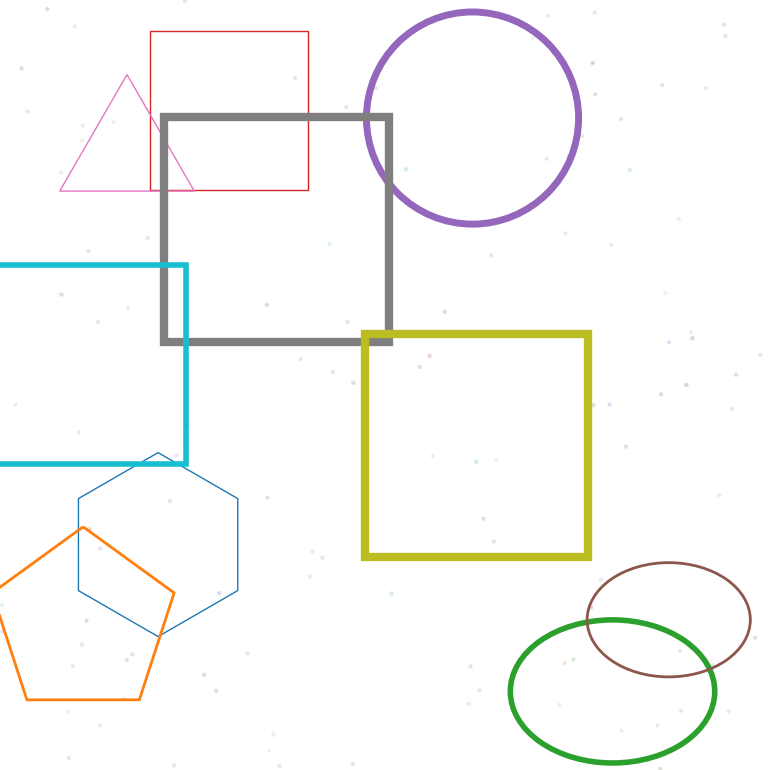[{"shape": "hexagon", "thickness": 0.5, "radius": 0.6, "center": [0.205, 0.293]}, {"shape": "pentagon", "thickness": 1, "radius": 0.62, "center": [0.108, 0.192]}, {"shape": "oval", "thickness": 2, "radius": 0.66, "center": [0.795, 0.102]}, {"shape": "square", "thickness": 0.5, "radius": 0.51, "center": [0.297, 0.857]}, {"shape": "circle", "thickness": 2.5, "radius": 0.69, "center": [0.614, 0.847]}, {"shape": "oval", "thickness": 1, "radius": 0.53, "center": [0.868, 0.195]}, {"shape": "triangle", "thickness": 0.5, "radius": 0.5, "center": [0.165, 0.802]}, {"shape": "square", "thickness": 3, "radius": 0.73, "center": [0.359, 0.701]}, {"shape": "square", "thickness": 3, "radius": 0.72, "center": [0.619, 0.421]}, {"shape": "square", "thickness": 2, "radius": 0.65, "center": [0.113, 0.527]}]